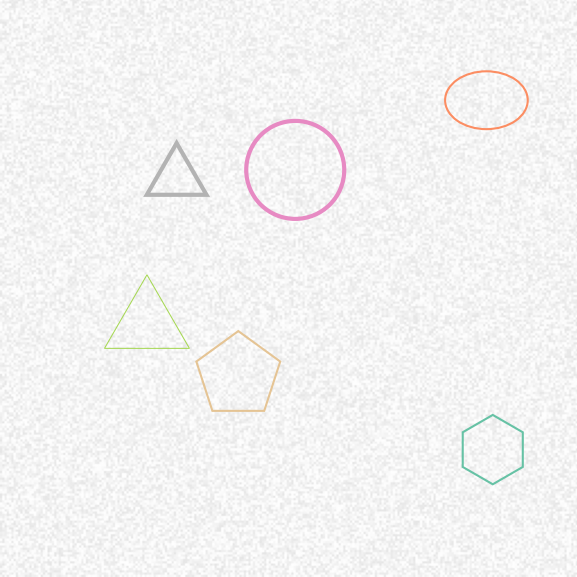[{"shape": "hexagon", "thickness": 1, "radius": 0.3, "center": [0.853, 0.221]}, {"shape": "oval", "thickness": 1, "radius": 0.36, "center": [0.842, 0.826]}, {"shape": "circle", "thickness": 2, "radius": 0.42, "center": [0.511, 0.705]}, {"shape": "triangle", "thickness": 0.5, "radius": 0.42, "center": [0.254, 0.438]}, {"shape": "pentagon", "thickness": 1, "radius": 0.38, "center": [0.413, 0.349]}, {"shape": "triangle", "thickness": 2, "radius": 0.3, "center": [0.306, 0.692]}]